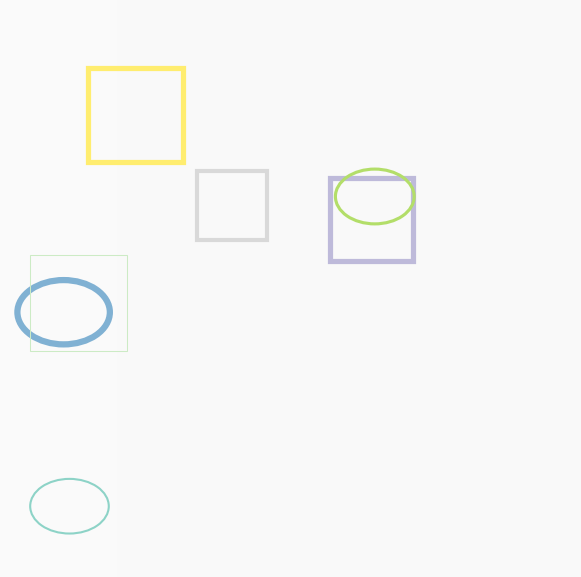[{"shape": "oval", "thickness": 1, "radius": 0.34, "center": [0.12, 0.123]}, {"shape": "square", "thickness": 2.5, "radius": 0.36, "center": [0.639, 0.619]}, {"shape": "oval", "thickness": 3, "radius": 0.4, "center": [0.109, 0.458]}, {"shape": "oval", "thickness": 1.5, "radius": 0.34, "center": [0.645, 0.659]}, {"shape": "square", "thickness": 2, "radius": 0.3, "center": [0.399, 0.643]}, {"shape": "square", "thickness": 0.5, "radius": 0.42, "center": [0.135, 0.474]}, {"shape": "square", "thickness": 2.5, "radius": 0.41, "center": [0.234, 0.8]}]